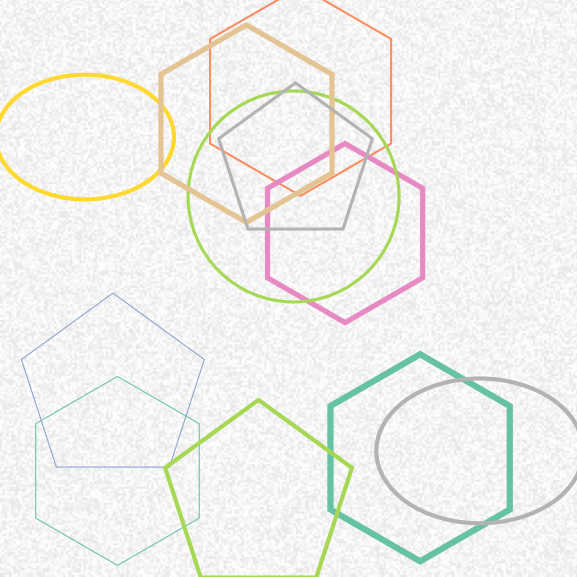[{"shape": "hexagon", "thickness": 0.5, "radius": 0.82, "center": [0.203, 0.184]}, {"shape": "hexagon", "thickness": 3, "radius": 0.9, "center": [0.727, 0.206]}, {"shape": "hexagon", "thickness": 1, "radius": 0.91, "center": [0.521, 0.841]}, {"shape": "pentagon", "thickness": 0.5, "radius": 0.83, "center": [0.195, 0.325]}, {"shape": "hexagon", "thickness": 2.5, "radius": 0.78, "center": [0.598, 0.596]}, {"shape": "circle", "thickness": 1.5, "radius": 0.91, "center": [0.508, 0.659]}, {"shape": "pentagon", "thickness": 2, "radius": 0.85, "center": [0.448, 0.137]}, {"shape": "oval", "thickness": 2, "radius": 0.77, "center": [0.147, 0.762]}, {"shape": "hexagon", "thickness": 2.5, "radius": 0.86, "center": [0.427, 0.785]}, {"shape": "oval", "thickness": 2, "radius": 0.9, "center": [0.831, 0.218]}, {"shape": "pentagon", "thickness": 1.5, "radius": 0.7, "center": [0.512, 0.716]}]